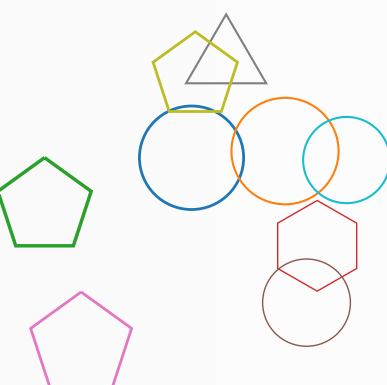[{"shape": "circle", "thickness": 2, "radius": 0.67, "center": [0.494, 0.59]}, {"shape": "circle", "thickness": 1.5, "radius": 0.69, "center": [0.736, 0.608]}, {"shape": "pentagon", "thickness": 2.5, "radius": 0.63, "center": [0.115, 0.464]}, {"shape": "hexagon", "thickness": 1, "radius": 0.59, "center": [0.819, 0.362]}, {"shape": "circle", "thickness": 1, "radius": 0.57, "center": [0.791, 0.214]}, {"shape": "pentagon", "thickness": 2, "radius": 0.68, "center": [0.209, 0.105]}, {"shape": "triangle", "thickness": 1.5, "radius": 0.6, "center": [0.584, 0.843]}, {"shape": "pentagon", "thickness": 2, "radius": 0.57, "center": [0.504, 0.803]}, {"shape": "circle", "thickness": 1.5, "radius": 0.56, "center": [0.894, 0.584]}]